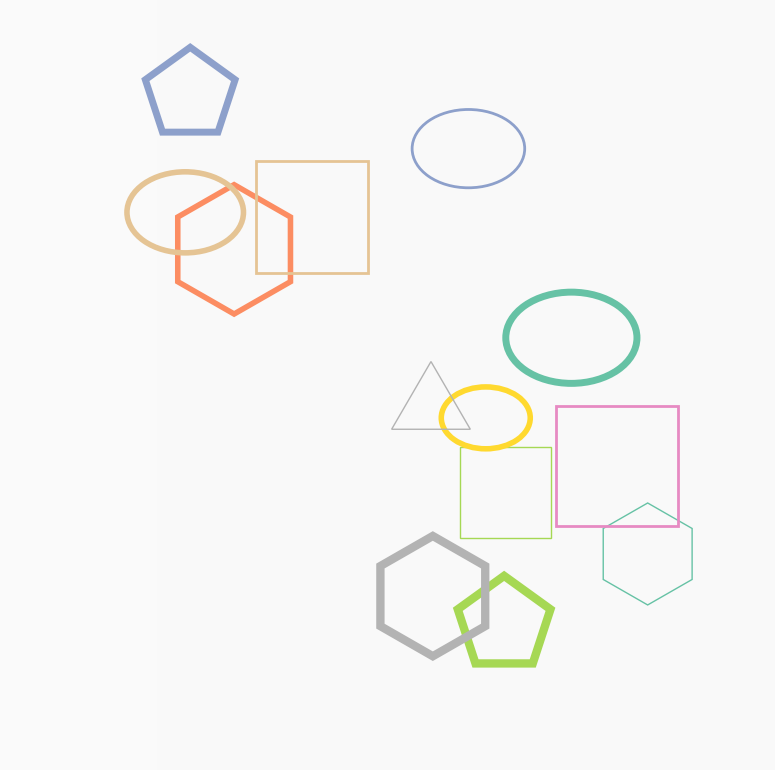[{"shape": "oval", "thickness": 2.5, "radius": 0.42, "center": [0.737, 0.561]}, {"shape": "hexagon", "thickness": 0.5, "radius": 0.33, "center": [0.836, 0.281]}, {"shape": "hexagon", "thickness": 2, "radius": 0.42, "center": [0.302, 0.676]}, {"shape": "pentagon", "thickness": 2.5, "radius": 0.3, "center": [0.245, 0.878]}, {"shape": "oval", "thickness": 1, "radius": 0.36, "center": [0.604, 0.807]}, {"shape": "square", "thickness": 1, "radius": 0.39, "center": [0.796, 0.395]}, {"shape": "pentagon", "thickness": 3, "radius": 0.31, "center": [0.65, 0.189]}, {"shape": "square", "thickness": 0.5, "radius": 0.29, "center": [0.653, 0.36]}, {"shape": "oval", "thickness": 2, "radius": 0.29, "center": [0.627, 0.457]}, {"shape": "square", "thickness": 1, "radius": 0.36, "center": [0.402, 0.718]}, {"shape": "oval", "thickness": 2, "radius": 0.38, "center": [0.239, 0.724]}, {"shape": "triangle", "thickness": 0.5, "radius": 0.29, "center": [0.556, 0.472]}, {"shape": "hexagon", "thickness": 3, "radius": 0.39, "center": [0.558, 0.226]}]